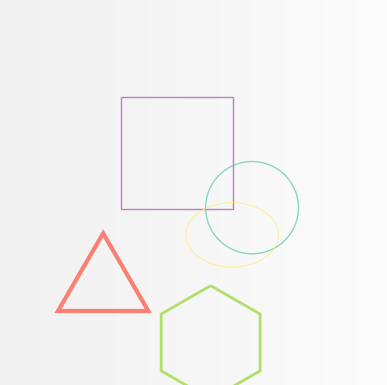[{"shape": "circle", "thickness": 1, "radius": 0.6, "center": [0.651, 0.461]}, {"shape": "triangle", "thickness": 3, "radius": 0.67, "center": [0.266, 0.26]}, {"shape": "hexagon", "thickness": 2, "radius": 0.74, "center": [0.544, 0.111]}, {"shape": "square", "thickness": 1, "radius": 0.73, "center": [0.457, 0.602]}, {"shape": "oval", "thickness": 0.5, "radius": 0.6, "center": [0.599, 0.39]}]